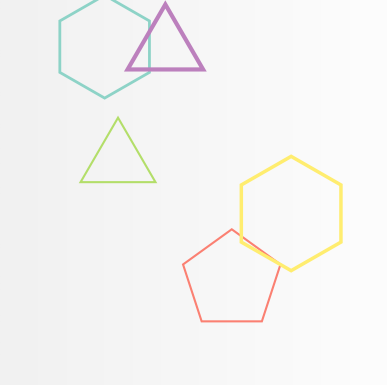[{"shape": "hexagon", "thickness": 2, "radius": 0.67, "center": [0.27, 0.879]}, {"shape": "pentagon", "thickness": 1.5, "radius": 0.66, "center": [0.598, 0.272]}, {"shape": "triangle", "thickness": 1.5, "radius": 0.56, "center": [0.305, 0.583]}, {"shape": "triangle", "thickness": 3, "radius": 0.56, "center": [0.427, 0.876]}, {"shape": "hexagon", "thickness": 2.5, "radius": 0.74, "center": [0.751, 0.445]}]